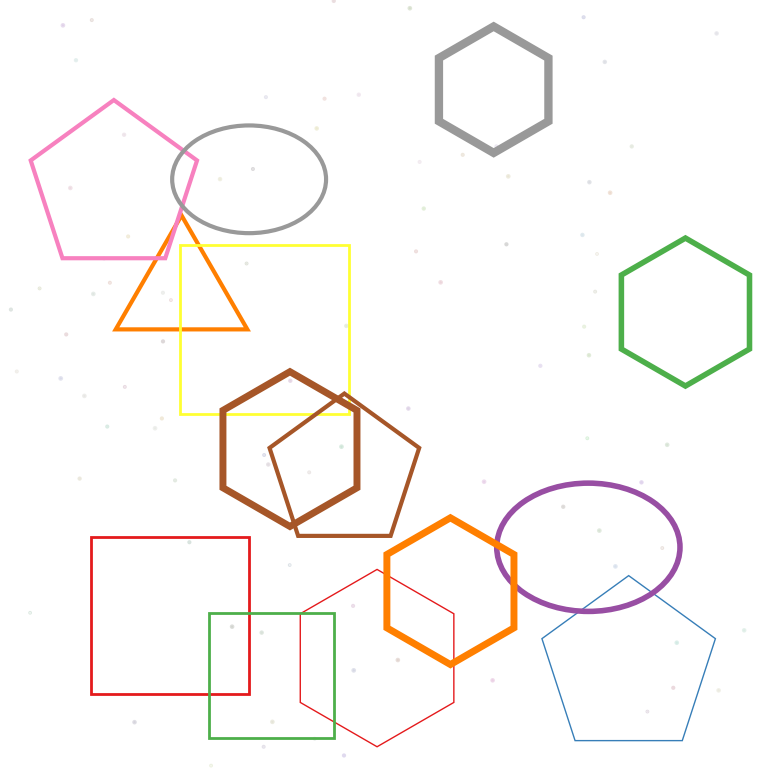[{"shape": "square", "thickness": 1, "radius": 0.51, "center": [0.221, 0.201]}, {"shape": "hexagon", "thickness": 0.5, "radius": 0.58, "center": [0.49, 0.145]}, {"shape": "pentagon", "thickness": 0.5, "radius": 0.59, "center": [0.816, 0.134]}, {"shape": "square", "thickness": 1, "radius": 0.4, "center": [0.352, 0.123]}, {"shape": "hexagon", "thickness": 2, "radius": 0.48, "center": [0.89, 0.595]}, {"shape": "oval", "thickness": 2, "radius": 0.59, "center": [0.764, 0.289]}, {"shape": "hexagon", "thickness": 2.5, "radius": 0.48, "center": [0.585, 0.232]}, {"shape": "triangle", "thickness": 1.5, "radius": 0.49, "center": [0.236, 0.622]}, {"shape": "square", "thickness": 1, "radius": 0.55, "center": [0.343, 0.572]}, {"shape": "pentagon", "thickness": 1.5, "radius": 0.51, "center": [0.447, 0.387]}, {"shape": "hexagon", "thickness": 2.5, "radius": 0.5, "center": [0.377, 0.417]}, {"shape": "pentagon", "thickness": 1.5, "radius": 0.57, "center": [0.148, 0.757]}, {"shape": "oval", "thickness": 1.5, "radius": 0.5, "center": [0.324, 0.767]}, {"shape": "hexagon", "thickness": 3, "radius": 0.41, "center": [0.641, 0.884]}]